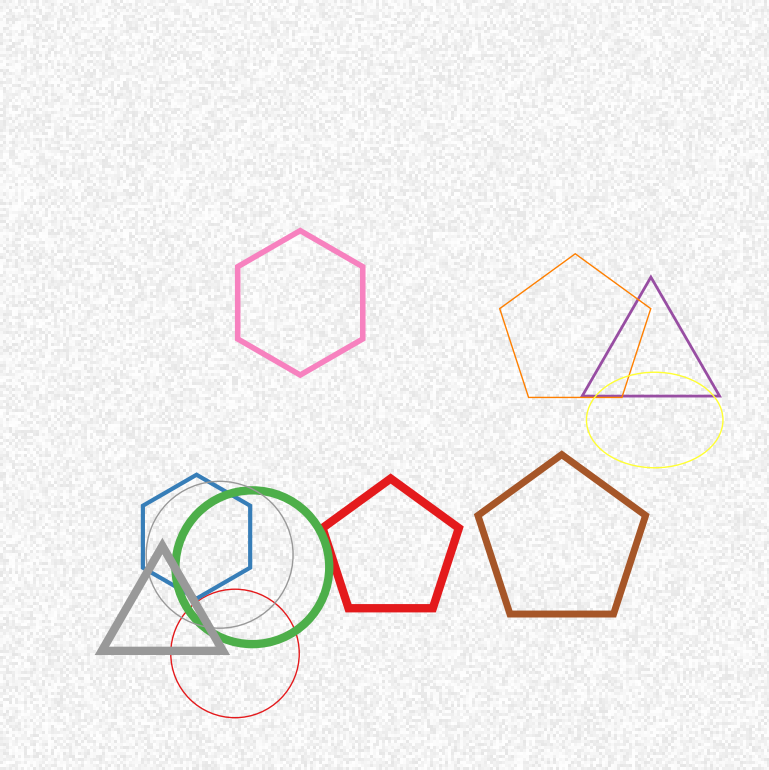[{"shape": "pentagon", "thickness": 3, "radius": 0.47, "center": [0.507, 0.285]}, {"shape": "circle", "thickness": 0.5, "radius": 0.42, "center": [0.305, 0.151]}, {"shape": "hexagon", "thickness": 1.5, "radius": 0.4, "center": [0.255, 0.303]}, {"shape": "circle", "thickness": 3, "radius": 0.5, "center": [0.328, 0.263]}, {"shape": "triangle", "thickness": 1, "radius": 0.52, "center": [0.845, 0.537]}, {"shape": "pentagon", "thickness": 0.5, "radius": 0.52, "center": [0.747, 0.567]}, {"shape": "oval", "thickness": 0.5, "radius": 0.44, "center": [0.85, 0.455]}, {"shape": "pentagon", "thickness": 2.5, "radius": 0.57, "center": [0.73, 0.295]}, {"shape": "hexagon", "thickness": 2, "radius": 0.47, "center": [0.39, 0.607]}, {"shape": "triangle", "thickness": 3, "radius": 0.45, "center": [0.211, 0.2]}, {"shape": "circle", "thickness": 0.5, "radius": 0.48, "center": [0.285, 0.28]}]